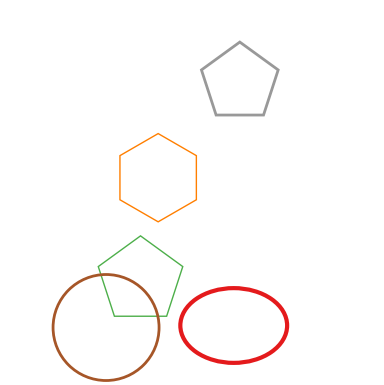[{"shape": "oval", "thickness": 3, "radius": 0.69, "center": [0.607, 0.155]}, {"shape": "pentagon", "thickness": 1, "radius": 0.58, "center": [0.365, 0.272]}, {"shape": "hexagon", "thickness": 1, "radius": 0.57, "center": [0.411, 0.538]}, {"shape": "circle", "thickness": 2, "radius": 0.69, "center": [0.275, 0.149]}, {"shape": "pentagon", "thickness": 2, "radius": 0.52, "center": [0.623, 0.786]}]